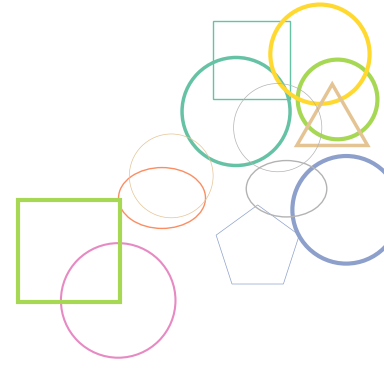[{"shape": "square", "thickness": 1, "radius": 0.5, "center": [0.653, 0.844]}, {"shape": "circle", "thickness": 2.5, "radius": 0.7, "center": [0.613, 0.71]}, {"shape": "oval", "thickness": 1, "radius": 0.56, "center": [0.421, 0.486]}, {"shape": "pentagon", "thickness": 0.5, "radius": 0.57, "center": [0.669, 0.354]}, {"shape": "circle", "thickness": 3, "radius": 0.7, "center": [0.899, 0.455]}, {"shape": "circle", "thickness": 1.5, "radius": 0.74, "center": [0.307, 0.22]}, {"shape": "circle", "thickness": 3, "radius": 0.52, "center": [0.877, 0.742]}, {"shape": "square", "thickness": 3, "radius": 0.66, "center": [0.179, 0.348]}, {"shape": "circle", "thickness": 3, "radius": 0.64, "center": [0.831, 0.859]}, {"shape": "triangle", "thickness": 2.5, "radius": 0.53, "center": [0.863, 0.675]}, {"shape": "circle", "thickness": 0.5, "radius": 0.54, "center": [0.445, 0.543]}, {"shape": "oval", "thickness": 1, "radius": 0.52, "center": [0.744, 0.51]}, {"shape": "circle", "thickness": 0.5, "radius": 0.57, "center": [0.721, 0.668]}]